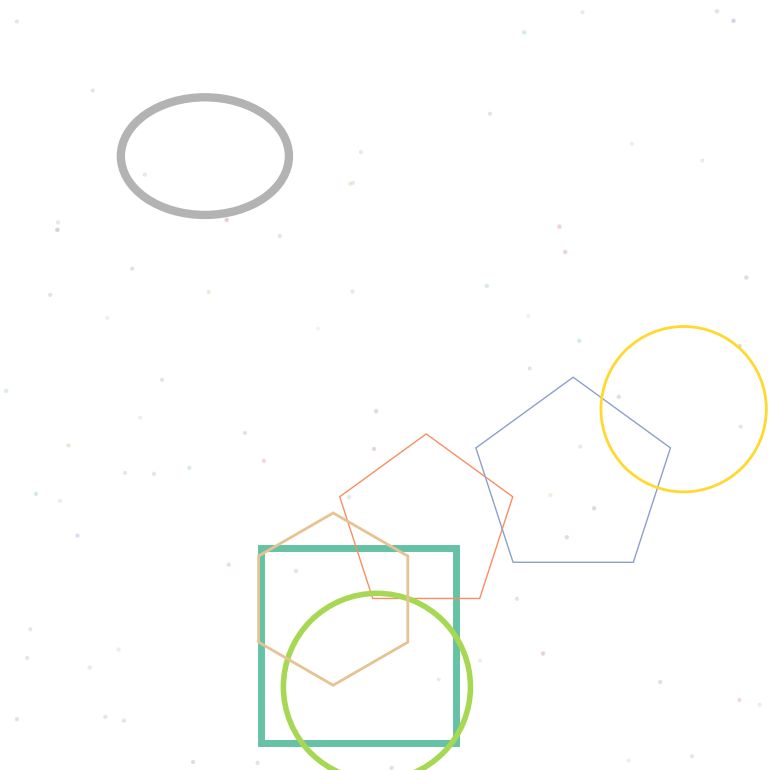[{"shape": "square", "thickness": 2.5, "radius": 0.63, "center": [0.466, 0.162]}, {"shape": "pentagon", "thickness": 0.5, "radius": 0.59, "center": [0.554, 0.318]}, {"shape": "pentagon", "thickness": 0.5, "radius": 0.66, "center": [0.744, 0.377]}, {"shape": "circle", "thickness": 2, "radius": 0.61, "center": [0.49, 0.108]}, {"shape": "circle", "thickness": 1, "radius": 0.54, "center": [0.888, 0.469]}, {"shape": "hexagon", "thickness": 1, "radius": 0.56, "center": [0.433, 0.222]}, {"shape": "oval", "thickness": 3, "radius": 0.55, "center": [0.266, 0.797]}]